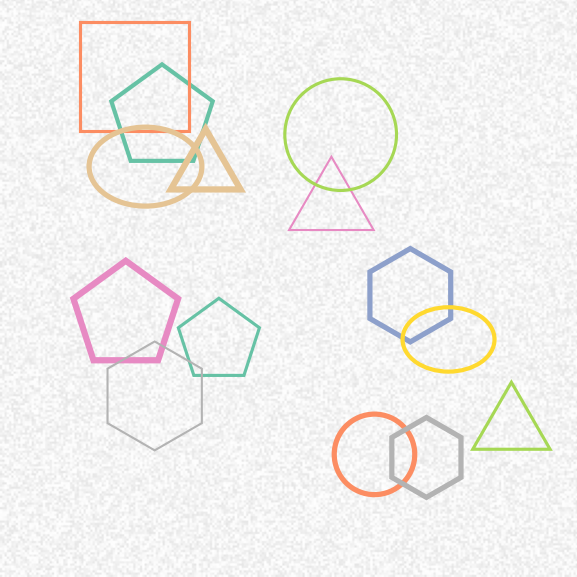[{"shape": "pentagon", "thickness": 1.5, "radius": 0.37, "center": [0.379, 0.409]}, {"shape": "pentagon", "thickness": 2, "radius": 0.46, "center": [0.281, 0.795]}, {"shape": "circle", "thickness": 2.5, "radius": 0.35, "center": [0.648, 0.212]}, {"shape": "square", "thickness": 1.5, "radius": 0.47, "center": [0.233, 0.866]}, {"shape": "hexagon", "thickness": 2.5, "radius": 0.4, "center": [0.71, 0.488]}, {"shape": "pentagon", "thickness": 3, "radius": 0.48, "center": [0.218, 0.452]}, {"shape": "triangle", "thickness": 1, "radius": 0.42, "center": [0.574, 0.643]}, {"shape": "circle", "thickness": 1.5, "radius": 0.48, "center": [0.59, 0.766]}, {"shape": "triangle", "thickness": 1.5, "radius": 0.39, "center": [0.886, 0.26]}, {"shape": "oval", "thickness": 2, "radius": 0.4, "center": [0.777, 0.411]}, {"shape": "oval", "thickness": 2.5, "radius": 0.49, "center": [0.252, 0.711]}, {"shape": "triangle", "thickness": 3, "radius": 0.35, "center": [0.356, 0.706]}, {"shape": "hexagon", "thickness": 1, "radius": 0.47, "center": [0.268, 0.314]}, {"shape": "hexagon", "thickness": 2.5, "radius": 0.35, "center": [0.738, 0.207]}]